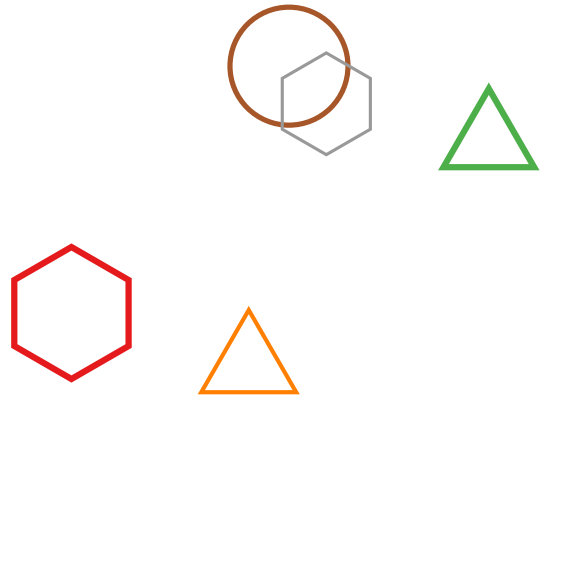[{"shape": "hexagon", "thickness": 3, "radius": 0.57, "center": [0.124, 0.457]}, {"shape": "triangle", "thickness": 3, "radius": 0.45, "center": [0.846, 0.755]}, {"shape": "triangle", "thickness": 2, "radius": 0.47, "center": [0.431, 0.367]}, {"shape": "circle", "thickness": 2.5, "radius": 0.51, "center": [0.5, 0.885]}, {"shape": "hexagon", "thickness": 1.5, "radius": 0.44, "center": [0.565, 0.819]}]